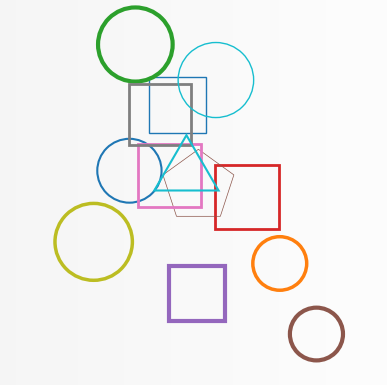[{"shape": "square", "thickness": 1, "radius": 0.36, "center": [0.458, 0.727]}, {"shape": "circle", "thickness": 1.5, "radius": 0.41, "center": [0.334, 0.557]}, {"shape": "circle", "thickness": 2.5, "radius": 0.35, "center": [0.722, 0.316]}, {"shape": "circle", "thickness": 3, "radius": 0.48, "center": [0.349, 0.884]}, {"shape": "square", "thickness": 2, "radius": 0.41, "center": [0.638, 0.489]}, {"shape": "square", "thickness": 3, "radius": 0.36, "center": [0.508, 0.238]}, {"shape": "circle", "thickness": 3, "radius": 0.34, "center": [0.817, 0.132]}, {"shape": "pentagon", "thickness": 0.5, "radius": 0.48, "center": [0.512, 0.516]}, {"shape": "square", "thickness": 2, "radius": 0.41, "center": [0.438, 0.545]}, {"shape": "square", "thickness": 2, "radius": 0.4, "center": [0.413, 0.703]}, {"shape": "circle", "thickness": 2.5, "radius": 0.5, "center": [0.242, 0.372]}, {"shape": "circle", "thickness": 1, "radius": 0.49, "center": [0.557, 0.792]}, {"shape": "triangle", "thickness": 1.5, "radius": 0.48, "center": [0.481, 0.553]}]